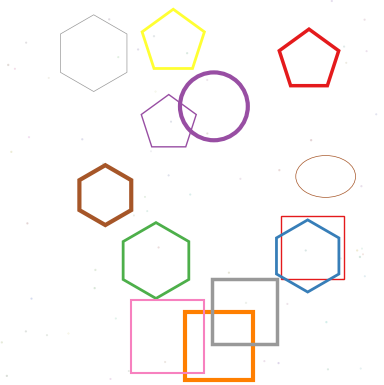[{"shape": "square", "thickness": 1, "radius": 0.41, "center": [0.812, 0.358]}, {"shape": "pentagon", "thickness": 2.5, "radius": 0.41, "center": [0.803, 0.843]}, {"shape": "hexagon", "thickness": 2, "radius": 0.47, "center": [0.799, 0.335]}, {"shape": "hexagon", "thickness": 2, "radius": 0.49, "center": [0.405, 0.323]}, {"shape": "circle", "thickness": 3, "radius": 0.44, "center": [0.556, 0.724]}, {"shape": "pentagon", "thickness": 1, "radius": 0.38, "center": [0.438, 0.679]}, {"shape": "square", "thickness": 3, "radius": 0.44, "center": [0.57, 0.102]}, {"shape": "pentagon", "thickness": 2, "radius": 0.43, "center": [0.45, 0.891]}, {"shape": "hexagon", "thickness": 3, "radius": 0.39, "center": [0.274, 0.493]}, {"shape": "oval", "thickness": 0.5, "radius": 0.39, "center": [0.846, 0.542]}, {"shape": "square", "thickness": 1.5, "radius": 0.47, "center": [0.435, 0.126]}, {"shape": "square", "thickness": 2.5, "radius": 0.42, "center": [0.635, 0.19]}, {"shape": "hexagon", "thickness": 0.5, "radius": 0.5, "center": [0.243, 0.862]}]